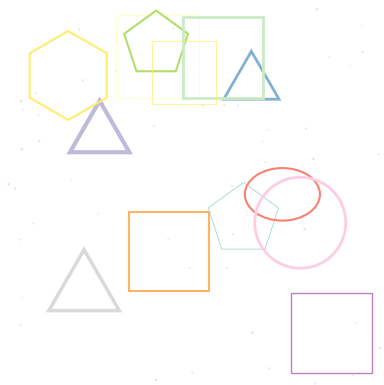[{"shape": "pentagon", "thickness": 0.5, "radius": 0.48, "center": [0.632, 0.43]}, {"shape": "square", "thickness": 0.5, "radius": 0.54, "center": [0.409, 0.854]}, {"shape": "triangle", "thickness": 3, "radius": 0.45, "center": [0.259, 0.649]}, {"shape": "oval", "thickness": 1.5, "radius": 0.49, "center": [0.734, 0.495]}, {"shape": "triangle", "thickness": 2, "radius": 0.41, "center": [0.653, 0.784]}, {"shape": "square", "thickness": 1.5, "radius": 0.52, "center": [0.439, 0.347]}, {"shape": "pentagon", "thickness": 1.5, "radius": 0.44, "center": [0.406, 0.885]}, {"shape": "circle", "thickness": 2, "radius": 0.59, "center": [0.78, 0.421]}, {"shape": "triangle", "thickness": 2.5, "radius": 0.53, "center": [0.218, 0.246]}, {"shape": "square", "thickness": 1, "radius": 0.52, "center": [0.861, 0.135]}, {"shape": "square", "thickness": 2, "radius": 0.52, "center": [0.579, 0.851]}, {"shape": "hexagon", "thickness": 1.5, "radius": 0.58, "center": [0.177, 0.804]}, {"shape": "square", "thickness": 0.5, "radius": 0.41, "center": [0.478, 0.812]}]